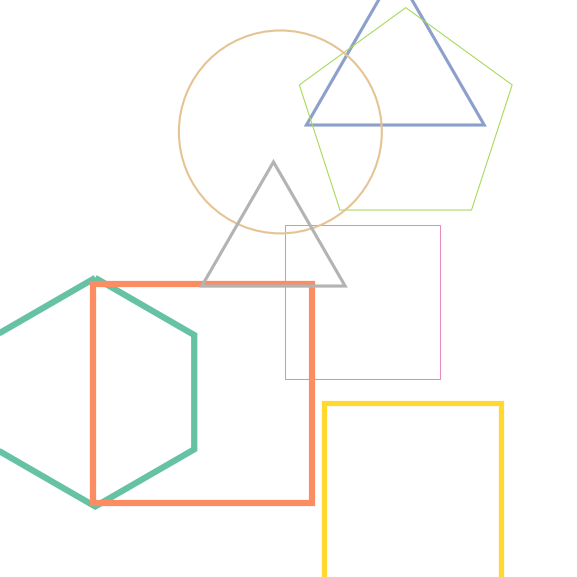[{"shape": "hexagon", "thickness": 3, "radius": 0.99, "center": [0.165, 0.32]}, {"shape": "square", "thickness": 3, "radius": 0.95, "center": [0.35, 0.317]}, {"shape": "triangle", "thickness": 1.5, "radius": 0.89, "center": [0.685, 0.872]}, {"shape": "square", "thickness": 0.5, "radius": 0.67, "center": [0.628, 0.476]}, {"shape": "pentagon", "thickness": 0.5, "radius": 0.97, "center": [0.703, 0.792]}, {"shape": "square", "thickness": 2.5, "radius": 0.77, "center": [0.714, 0.148]}, {"shape": "circle", "thickness": 1, "radius": 0.88, "center": [0.485, 0.771]}, {"shape": "triangle", "thickness": 1.5, "radius": 0.72, "center": [0.474, 0.575]}]